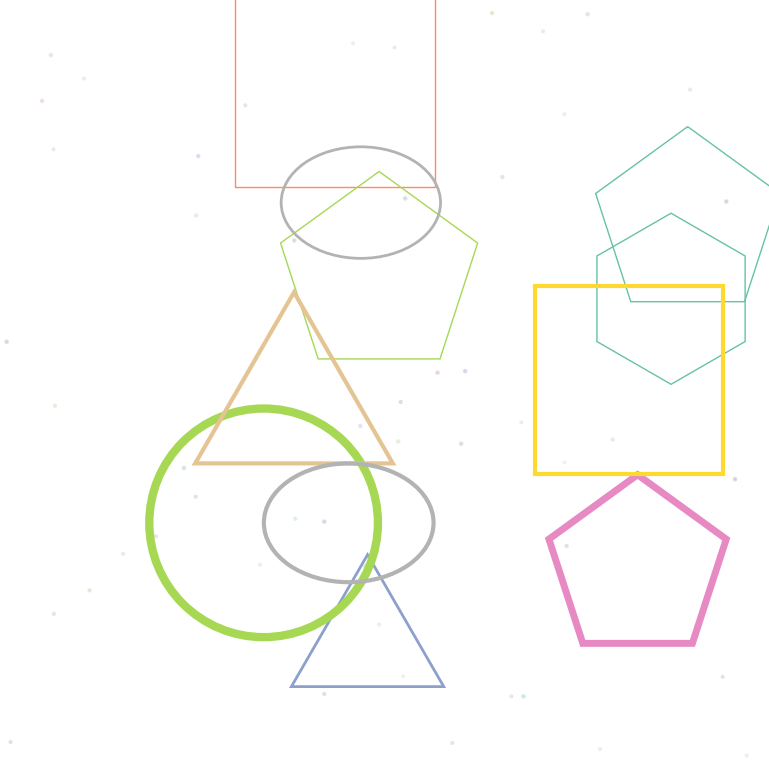[{"shape": "hexagon", "thickness": 0.5, "radius": 0.56, "center": [0.871, 0.612]}, {"shape": "pentagon", "thickness": 0.5, "radius": 0.63, "center": [0.893, 0.71]}, {"shape": "square", "thickness": 0.5, "radius": 0.65, "center": [0.435, 0.888]}, {"shape": "triangle", "thickness": 1, "radius": 0.57, "center": [0.477, 0.165]}, {"shape": "pentagon", "thickness": 2.5, "radius": 0.61, "center": [0.828, 0.262]}, {"shape": "pentagon", "thickness": 0.5, "radius": 0.67, "center": [0.492, 0.643]}, {"shape": "circle", "thickness": 3, "radius": 0.74, "center": [0.342, 0.321]}, {"shape": "square", "thickness": 1.5, "radius": 0.61, "center": [0.817, 0.506]}, {"shape": "triangle", "thickness": 1.5, "radius": 0.74, "center": [0.382, 0.472]}, {"shape": "oval", "thickness": 1, "radius": 0.52, "center": [0.469, 0.737]}, {"shape": "oval", "thickness": 1.5, "radius": 0.55, "center": [0.453, 0.321]}]